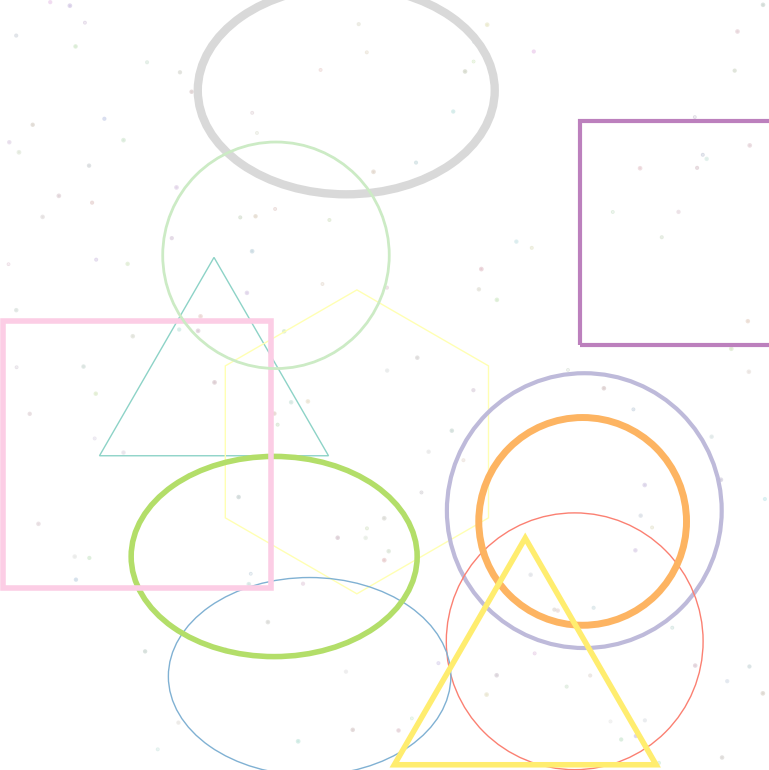[{"shape": "triangle", "thickness": 0.5, "radius": 0.86, "center": [0.278, 0.494]}, {"shape": "hexagon", "thickness": 0.5, "radius": 0.99, "center": [0.463, 0.426]}, {"shape": "circle", "thickness": 1.5, "radius": 0.89, "center": [0.759, 0.337]}, {"shape": "circle", "thickness": 0.5, "radius": 0.83, "center": [0.746, 0.167]}, {"shape": "oval", "thickness": 0.5, "radius": 0.92, "center": [0.402, 0.122]}, {"shape": "circle", "thickness": 2.5, "radius": 0.67, "center": [0.757, 0.323]}, {"shape": "oval", "thickness": 2, "radius": 0.93, "center": [0.356, 0.277]}, {"shape": "square", "thickness": 2, "radius": 0.87, "center": [0.178, 0.41]}, {"shape": "oval", "thickness": 3, "radius": 0.96, "center": [0.45, 0.883]}, {"shape": "square", "thickness": 1.5, "radius": 0.73, "center": [0.899, 0.697]}, {"shape": "circle", "thickness": 1, "radius": 0.74, "center": [0.358, 0.668]}, {"shape": "triangle", "thickness": 2, "radius": 0.98, "center": [0.682, 0.105]}]